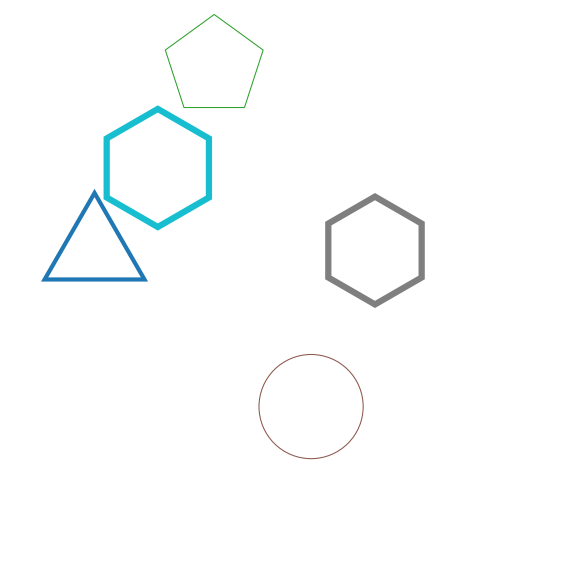[{"shape": "triangle", "thickness": 2, "radius": 0.5, "center": [0.164, 0.565]}, {"shape": "pentagon", "thickness": 0.5, "radius": 0.45, "center": [0.371, 0.885]}, {"shape": "circle", "thickness": 0.5, "radius": 0.45, "center": [0.539, 0.295]}, {"shape": "hexagon", "thickness": 3, "radius": 0.47, "center": [0.649, 0.565]}, {"shape": "hexagon", "thickness": 3, "radius": 0.51, "center": [0.273, 0.708]}]